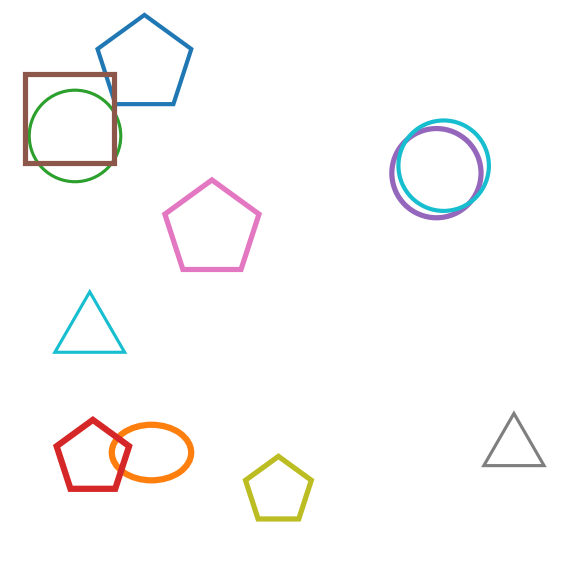[{"shape": "pentagon", "thickness": 2, "radius": 0.43, "center": [0.25, 0.888]}, {"shape": "oval", "thickness": 3, "radius": 0.34, "center": [0.262, 0.216]}, {"shape": "circle", "thickness": 1.5, "radius": 0.4, "center": [0.13, 0.764]}, {"shape": "pentagon", "thickness": 3, "radius": 0.33, "center": [0.161, 0.206]}, {"shape": "circle", "thickness": 2.5, "radius": 0.39, "center": [0.756, 0.699]}, {"shape": "square", "thickness": 2.5, "radius": 0.39, "center": [0.121, 0.794]}, {"shape": "pentagon", "thickness": 2.5, "radius": 0.43, "center": [0.367, 0.602]}, {"shape": "triangle", "thickness": 1.5, "radius": 0.3, "center": [0.89, 0.223]}, {"shape": "pentagon", "thickness": 2.5, "radius": 0.3, "center": [0.482, 0.149]}, {"shape": "circle", "thickness": 2, "radius": 0.39, "center": [0.768, 0.712]}, {"shape": "triangle", "thickness": 1.5, "radius": 0.35, "center": [0.155, 0.424]}]